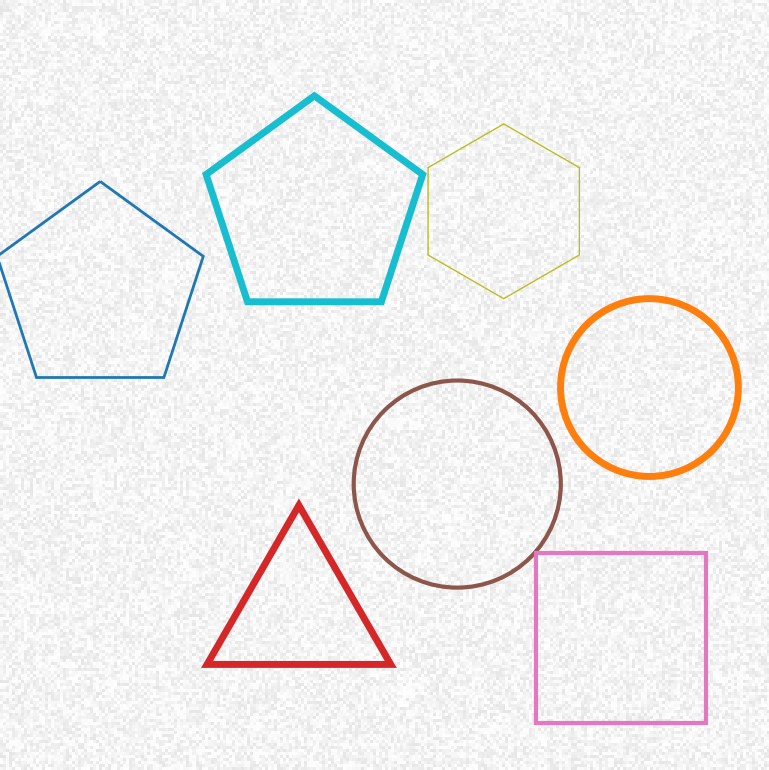[{"shape": "pentagon", "thickness": 1, "radius": 0.7, "center": [0.13, 0.624]}, {"shape": "circle", "thickness": 2.5, "radius": 0.58, "center": [0.843, 0.497]}, {"shape": "triangle", "thickness": 2.5, "radius": 0.69, "center": [0.388, 0.206]}, {"shape": "circle", "thickness": 1.5, "radius": 0.67, "center": [0.594, 0.371]}, {"shape": "square", "thickness": 1.5, "radius": 0.55, "center": [0.806, 0.171]}, {"shape": "hexagon", "thickness": 0.5, "radius": 0.57, "center": [0.654, 0.726]}, {"shape": "pentagon", "thickness": 2.5, "radius": 0.74, "center": [0.408, 0.728]}]